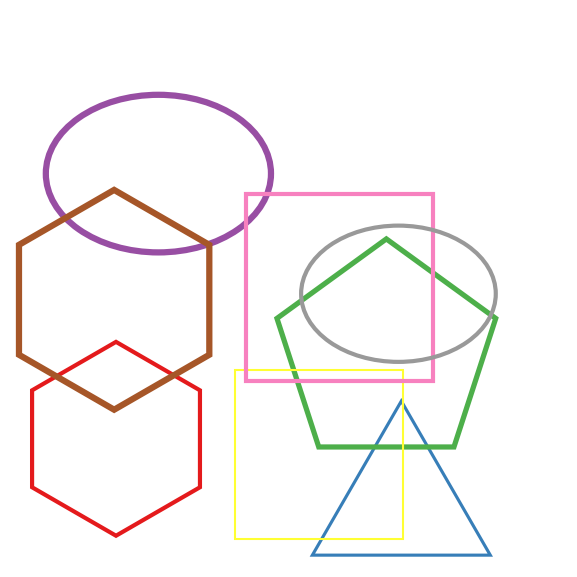[{"shape": "hexagon", "thickness": 2, "radius": 0.84, "center": [0.201, 0.239]}, {"shape": "triangle", "thickness": 1.5, "radius": 0.89, "center": [0.695, 0.127]}, {"shape": "pentagon", "thickness": 2.5, "radius": 1.0, "center": [0.669, 0.386]}, {"shape": "oval", "thickness": 3, "radius": 0.97, "center": [0.274, 0.699]}, {"shape": "square", "thickness": 1, "radius": 0.73, "center": [0.552, 0.212]}, {"shape": "hexagon", "thickness": 3, "radius": 0.95, "center": [0.198, 0.48]}, {"shape": "square", "thickness": 2, "radius": 0.81, "center": [0.587, 0.502]}, {"shape": "oval", "thickness": 2, "radius": 0.84, "center": [0.69, 0.49]}]